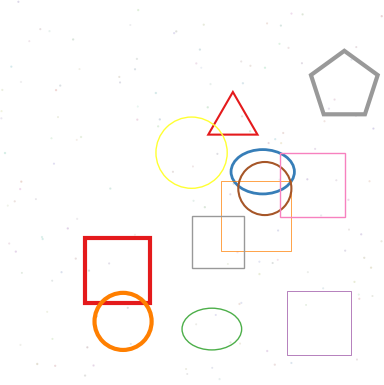[{"shape": "square", "thickness": 3, "radius": 0.42, "center": [0.305, 0.298]}, {"shape": "triangle", "thickness": 1.5, "radius": 0.37, "center": [0.605, 0.687]}, {"shape": "oval", "thickness": 2, "radius": 0.41, "center": [0.682, 0.554]}, {"shape": "oval", "thickness": 1, "radius": 0.39, "center": [0.55, 0.145]}, {"shape": "square", "thickness": 0.5, "radius": 0.42, "center": [0.828, 0.161]}, {"shape": "circle", "thickness": 3, "radius": 0.37, "center": [0.32, 0.165]}, {"shape": "square", "thickness": 0.5, "radius": 0.46, "center": [0.666, 0.438]}, {"shape": "circle", "thickness": 1, "radius": 0.46, "center": [0.498, 0.603]}, {"shape": "circle", "thickness": 1.5, "radius": 0.34, "center": [0.688, 0.51]}, {"shape": "square", "thickness": 1, "radius": 0.42, "center": [0.812, 0.52]}, {"shape": "pentagon", "thickness": 3, "radius": 0.46, "center": [0.894, 0.777]}, {"shape": "square", "thickness": 1, "radius": 0.34, "center": [0.567, 0.372]}]